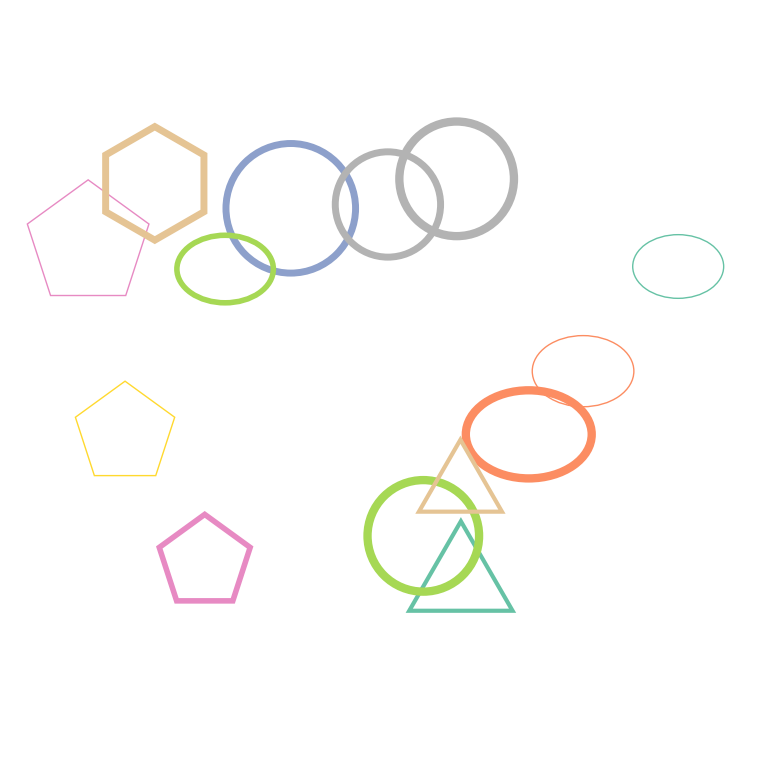[{"shape": "triangle", "thickness": 1.5, "radius": 0.39, "center": [0.599, 0.246]}, {"shape": "oval", "thickness": 0.5, "radius": 0.3, "center": [0.881, 0.654]}, {"shape": "oval", "thickness": 3, "radius": 0.41, "center": [0.687, 0.436]}, {"shape": "oval", "thickness": 0.5, "radius": 0.33, "center": [0.757, 0.518]}, {"shape": "circle", "thickness": 2.5, "radius": 0.42, "center": [0.378, 0.729]}, {"shape": "pentagon", "thickness": 2, "radius": 0.31, "center": [0.266, 0.27]}, {"shape": "pentagon", "thickness": 0.5, "radius": 0.42, "center": [0.114, 0.683]}, {"shape": "circle", "thickness": 3, "radius": 0.36, "center": [0.55, 0.304]}, {"shape": "oval", "thickness": 2, "radius": 0.31, "center": [0.292, 0.651]}, {"shape": "pentagon", "thickness": 0.5, "radius": 0.34, "center": [0.162, 0.437]}, {"shape": "triangle", "thickness": 1.5, "radius": 0.31, "center": [0.598, 0.367]}, {"shape": "hexagon", "thickness": 2.5, "radius": 0.37, "center": [0.201, 0.762]}, {"shape": "circle", "thickness": 2.5, "radius": 0.34, "center": [0.504, 0.734]}, {"shape": "circle", "thickness": 3, "radius": 0.37, "center": [0.593, 0.768]}]